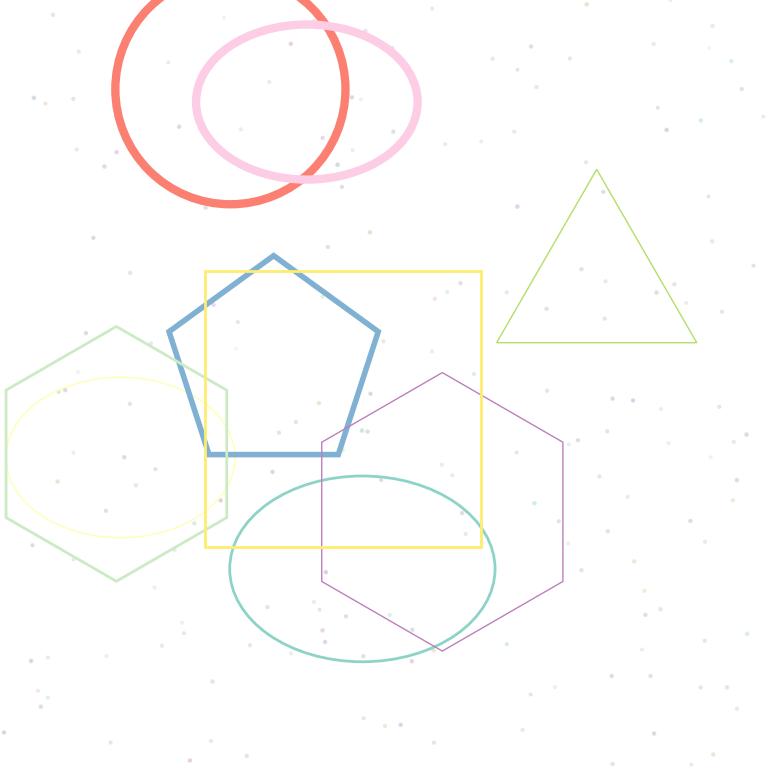[{"shape": "oval", "thickness": 1, "radius": 0.86, "center": [0.471, 0.261]}, {"shape": "oval", "thickness": 0.5, "radius": 0.74, "center": [0.156, 0.406]}, {"shape": "circle", "thickness": 3, "radius": 0.75, "center": [0.299, 0.884]}, {"shape": "pentagon", "thickness": 2, "radius": 0.71, "center": [0.355, 0.525]}, {"shape": "triangle", "thickness": 0.5, "radius": 0.75, "center": [0.775, 0.63]}, {"shape": "oval", "thickness": 3, "radius": 0.72, "center": [0.398, 0.867]}, {"shape": "hexagon", "thickness": 0.5, "radius": 0.9, "center": [0.574, 0.335]}, {"shape": "hexagon", "thickness": 1, "radius": 0.83, "center": [0.151, 0.411]}, {"shape": "square", "thickness": 1, "radius": 0.9, "center": [0.445, 0.469]}]